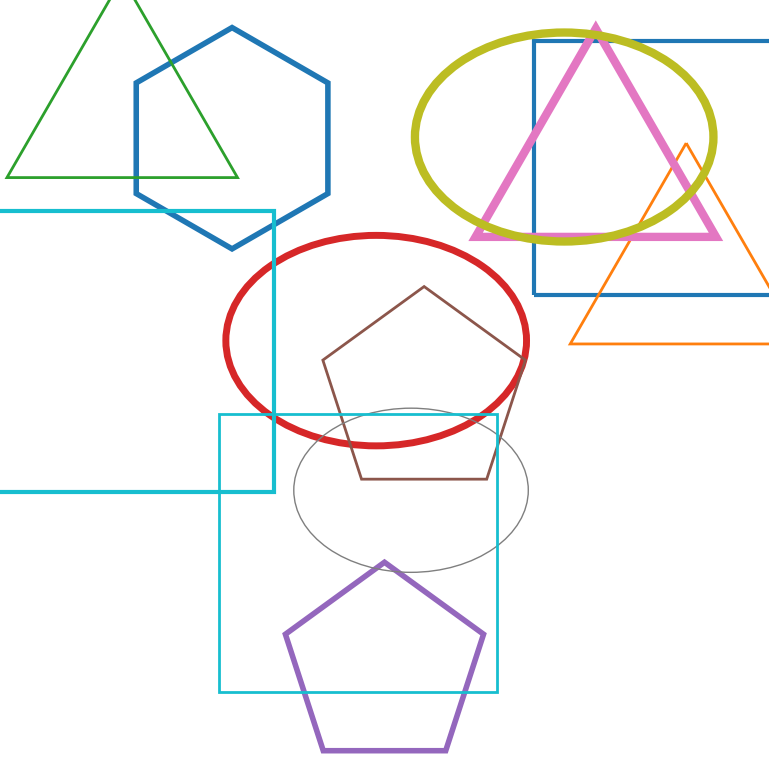[{"shape": "hexagon", "thickness": 2, "radius": 0.72, "center": [0.301, 0.82]}, {"shape": "square", "thickness": 1.5, "radius": 0.82, "center": [0.858, 0.782]}, {"shape": "triangle", "thickness": 1, "radius": 0.87, "center": [0.891, 0.64]}, {"shape": "triangle", "thickness": 1, "radius": 0.86, "center": [0.159, 0.856]}, {"shape": "oval", "thickness": 2.5, "radius": 0.98, "center": [0.489, 0.558]}, {"shape": "pentagon", "thickness": 2, "radius": 0.68, "center": [0.499, 0.135]}, {"shape": "pentagon", "thickness": 1, "radius": 0.69, "center": [0.551, 0.49]}, {"shape": "triangle", "thickness": 3, "radius": 0.9, "center": [0.774, 0.782]}, {"shape": "oval", "thickness": 0.5, "radius": 0.76, "center": [0.534, 0.363]}, {"shape": "oval", "thickness": 3, "radius": 0.97, "center": [0.733, 0.822]}, {"shape": "square", "thickness": 1.5, "radius": 0.91, "center": [0.173, 0.544]}, {"shape": "square", "thickness": 1, "radius": 0.9, "center": [0.465, 0.281]}]